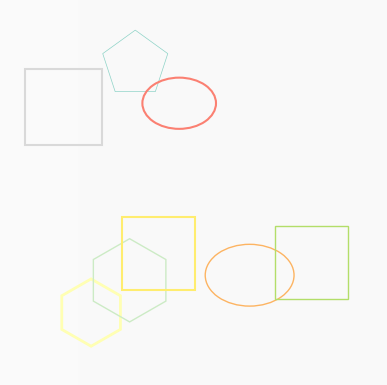[{"shape": "pentagon", "thickness": 0.5, "radius": 0.44, "center": [0.349, 0.833]}, {"shape": "hexagon", "thickness": 2, "radius": 0.44, "center": [0.235, 0.188]}, {"shape": "oval", "thickness": 1.5, "radius": 0.48, "center": [0.462, 0.732]}, {"shape": "oval", "thickness": 1, "radius": 0.57, "center": [0.644, 0.285]}, {"shape": "square", "thickness": 1, "radius": 0.47, "center": [0.803, 0.317]}, {"shape": "square", "thickness": 1.5, "radius": 0.49, "center": [0.164, 0.723]}, {"shape": "hexagon", "thickness": 1, "radius": 0.54, "center": [0.335, 0.272]}, {"shape": "square", "thickness": 1.5, "radius": 0.47, "center": [0.409, 0.342]}]